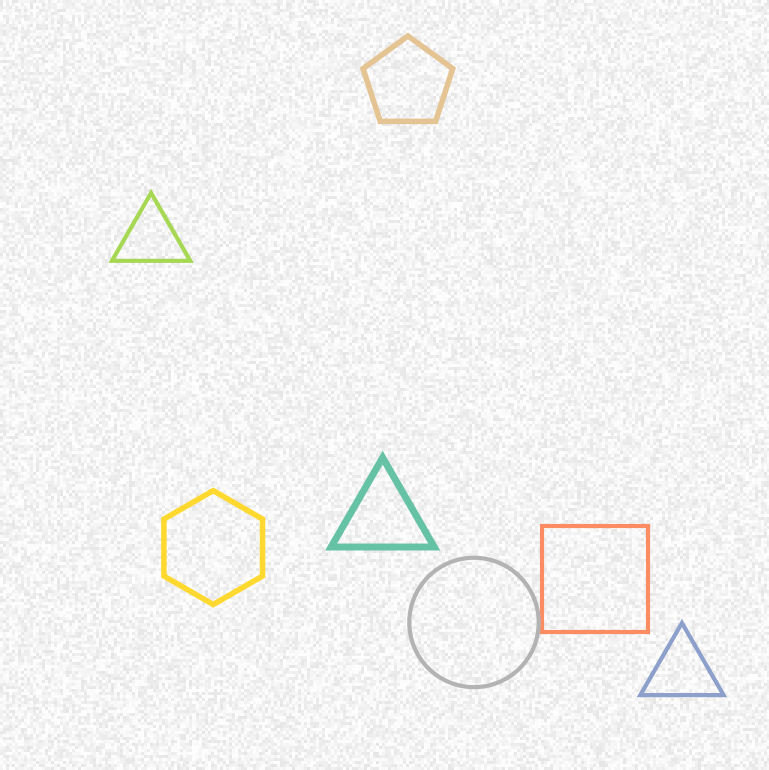[{"shape": "triangle", "thickness": 2.5, "radius": 0.39, "center": [0.497, 0.328]}, {"shape": "square", "thickness": 1.5, "radius": 0.34, "center": [0.772, 0.249]}, {"shape": "triangle", "thickness": 1.5, "radius": 0.31, "center": [0.886, 0.128]}, {"shape": "triangle", "thickness": 1.5, "radius": 0.29, "center": [0.196, 0.691]}, {"shape": "hexagon", "thickness": 2, "radius": 0.37, "center": [0.277, 0.289]}, {"shape": "pentagon", "thickness": 2, "radius": 0.31, "center": [0.53, 0.892]}, {"shape": "circle", "thickness": 1.5, "radius": 0.42, "center": [0.616, 0.192]}]